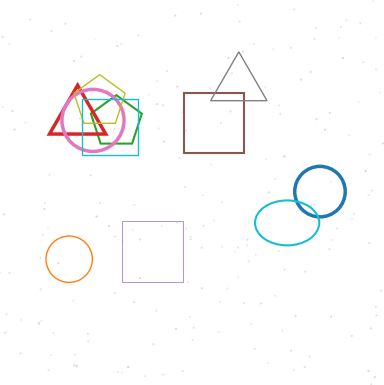[{"shape": "circle", "thickness": 2.5, "radius": 0.33, "center": [0.831, 0.502]}, {"shape": "circle", "thickness": 1, "radius": 0.3, "center": [0.18, 0.327]}, {"shape": "pentagon", "thickness": 1.5, "radius": 0.35, "center": [0.302, 0.683]}, {"shape": "triangle", "thickness": 2.5, "radius": 0.42, "center": [0.202, 0.694]}, {"shape": "square", "thickness": 0.5, "radius": 0.39, "center": [0.397, 0.346]}, {"shape": "square", "thickness": 1.5, "radius": 0.39, "center": [0.557, 0.681]}, {"shape": "circle", "thickness": 2.5, "radius": 0.4, "center": [0.242, 0.687]}, {"shape": "triangle", "thickness": 1, "radius": 0.42, "center": [0.62, 0.781]}, {"shape": "pentagon", "thickness": 1, "radius": 0.35, "center": [0.259, 0.736]}, {"shape": "oval", "thickness": 1.5, "radius": 0.42, "center": [0.746, 0.421]}, {"shape": "square", "thickness": 1, "radius": 0.36, "center": [0.285, 0.669]}]